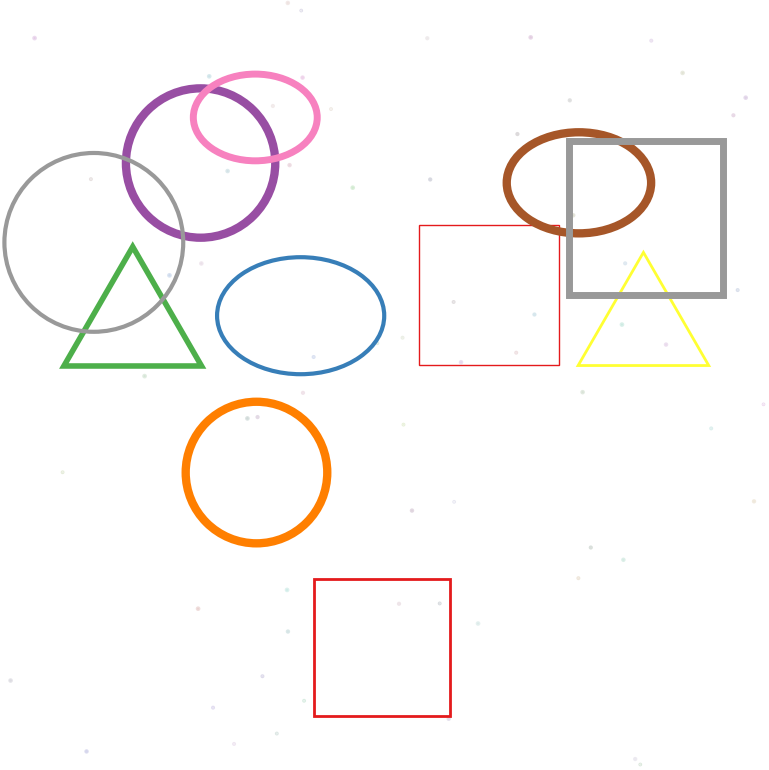[{"shape": "square", "thickness": 0.5, "radius": 0.46, "center": [0.635, 0.617]}, {"shape": "square", "thickness": 1, "radius": 0.44, "center": [0.496, 0.159]}, {"shape": "oval", "thickness": 1.5, "radius": 0.54, "center": [0.39, 0.59]}, {"shape": "triangle", "thickness": 2, "radius": 0.52, "center": [0.172, 0.576]}, {"shape": "circle", "thickness": 3, "radius": 0.48, "center": [0.261, 0.788]}, {"shape": "circle", "thickness": 3, "radius": 0.46, "center": [0.333, 0.386]}, {"shape": "triangle", "thickness": 1, "radius": 0.49, "center": [0.836, 0.574]}, {"shape": "oval", "thickness": 3, "radius": 0.47, "center": [0.752, 0.763]}, {"shape": "oval", "thickness": 2.5, "radius": 0.4, "center": [0.332, 0.847]}, {"shape": "square", "thickness": 2.5, "radius": 0.5, "center": [0.839, 0.717]}, {"shape": "circle", "thickness": 1.5, "radius": 0.58, "center": [0.122, 0.685]}]